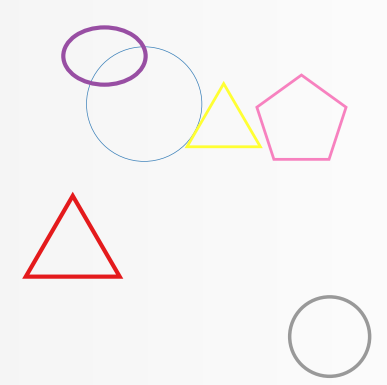[{"shape": "triangle", "thickness": 3, "radius": 0.7, "center": [0.188, 0.351]}, {"shape": "circle", "thickness": 0.5, "radius": 0.74, "center": [0.372, 0.73]}, {"shape": "oval", "thickness": 3, "radius": 0.53, "center": [0.27, 0.854]}, {"shape": "triangle", "thickness": 2, "radius": 0.55, "center": [0.577, 0.673]}, {"shape": "pentagon", "thickness": 2, "radius": 0.61, "center": [0.778, 0.684]}, {"shape": "circle", "thickness": 2.5, "radius": 0.52, "center": [0.851, 0.126]}]